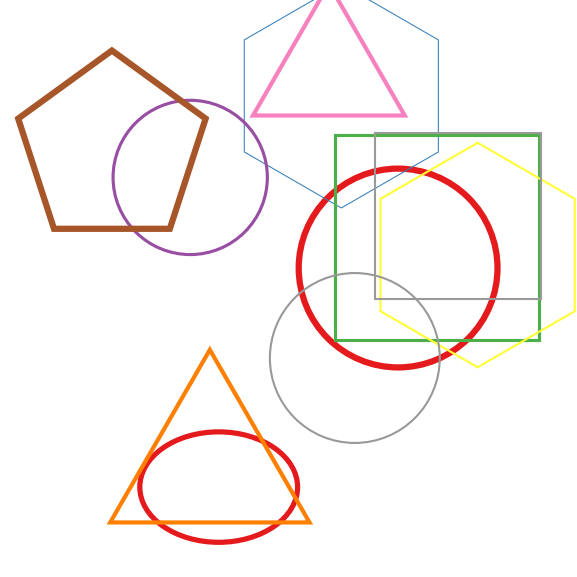[{"shape": "oval", "thickness": 2.5, "radius": 0.68, "center": [0.379, 0.156]}, {"shape": "circle", "thickness": 3, "radius": 0.86, "center": [0.689, 0.535]}, {"shape": "hexagon", "thickness": 0.5, "radius": 0.97, "center": [0.591, 0.833]}, {"shape": "square", "thickness": 1.5, "radius": 0.88, "center": [0.757, 0.588]}, {"shape": "circle", "thickness": 1.5, "radius": 0.67, "center": [0.329, 0.692]}, {"shape": "triangle", "thickness": 2, "radius": 1.0, "center": [0.363, 0.194]}, {"shape": "hexagon", "thickness": 1, "radius": 0.97, "center": [0.827, 0.558]}, {"shape": "pentagon", "thickness": 3, "radius": 0.85, "center": [0.194, 0.741]}, {"shape": "triangle", "thickness": 2, "radius": 0.76, "center": [0.569, 0.875]}, {"shape": "square", "thickness": 1, "radius": 0.72, "center": [0.794, 0.626]}, {"shape": "circle", "thickness": 1, "radius": 0.74, "center": [0.614, 0.379]}]